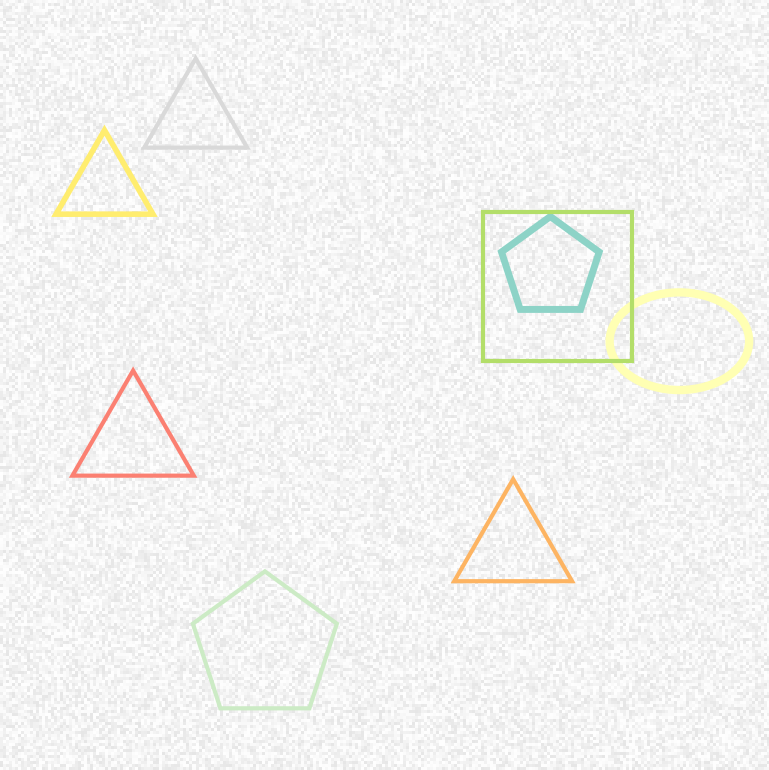[{"shape": "pentagon", "thickness": 2.5, "radius": 0.33, "center": [0.715, 0.652]}, {"shape": "oval", "thickness": 3, "radius": 0.45, "center": [0.882, 0.557]}, {"shape": "triangle", "thickness": 1.5, "radius": 0.46, "center": [0.173, 0.428]}, {"shape": "triangle", "thickness": 1.5, "radius": 0.44, "center": [0.666, 0.289]}, {"shape": "square", "thickness": 1.5, "radius": 0.48, "center": [0.725, 0.628]}, {"shape": "triangle", "thickness": 1.5, "radius": 0.39, "center": [0.254, 0.847]}, {"shape": "pentagon", "thickness": 1.5, "radius": 0.49, "center": [0.344, 0.16]}, {"shape": "triangle", "thickness": 2, "radius": 0.36, "center": [0.136, 0.758]}]